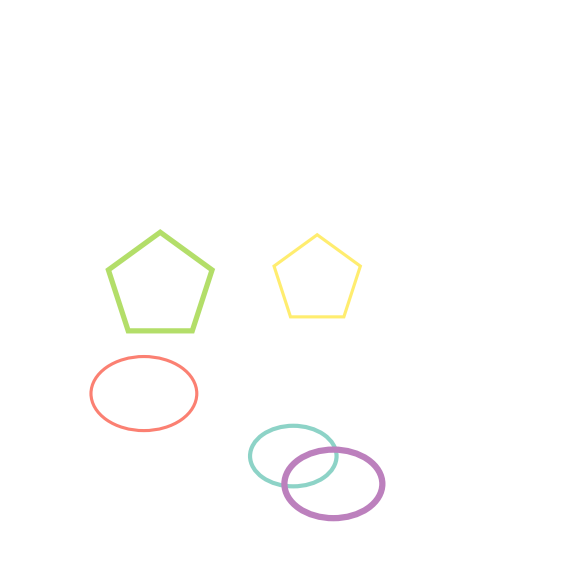[{"shape": "oval", "thickness": 2, "radius": 0.37, "center": [0.508, 0.209]}, {"shape": "oval", "thickness": 1.5, "radius": 0.46, "center": [0.249, 0.318]}, {"shape": "pentagon", "thickness": 2.5, "radius": 0.47, "center": [0.277, 0.503]}, {"shape": "oval", "thickness": 3, "radius": 0.42, "center": [0.577, 0.161]}, {"shape": "pentagon", "thickness": 1.5, "radius": 0.39, "center": [0.549, 0.514]}]